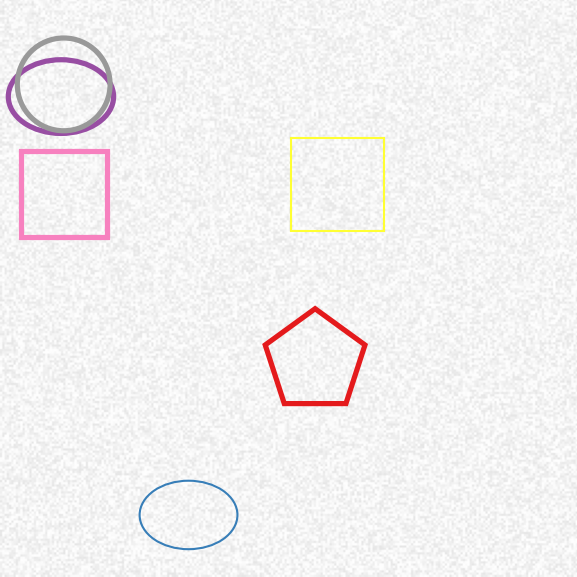[{"shape": "pentagon", "thickness": 2.5, "radius": 0.45, "center": [0.546, 0.374]}, {"shape": "oval", "thickness": 1, "radius": 0.42, "center": [0.326, 0.107]}, {"shape": "oval", "thickness": 2.5, "radius": 0.46, "center": [0.106, 0.832]}, {"shape": "square", "thickness": 1, "radius": 0.4, "center": [0.584, 0.68]}, {"shape": "square", "thickness": 2.5, "radius": 0.37, "center": [0.111, 0.664]}, {"shape": "circle", "thickness": 2.5, "radius": 0.4, "center": [0.11, 0.853]}]